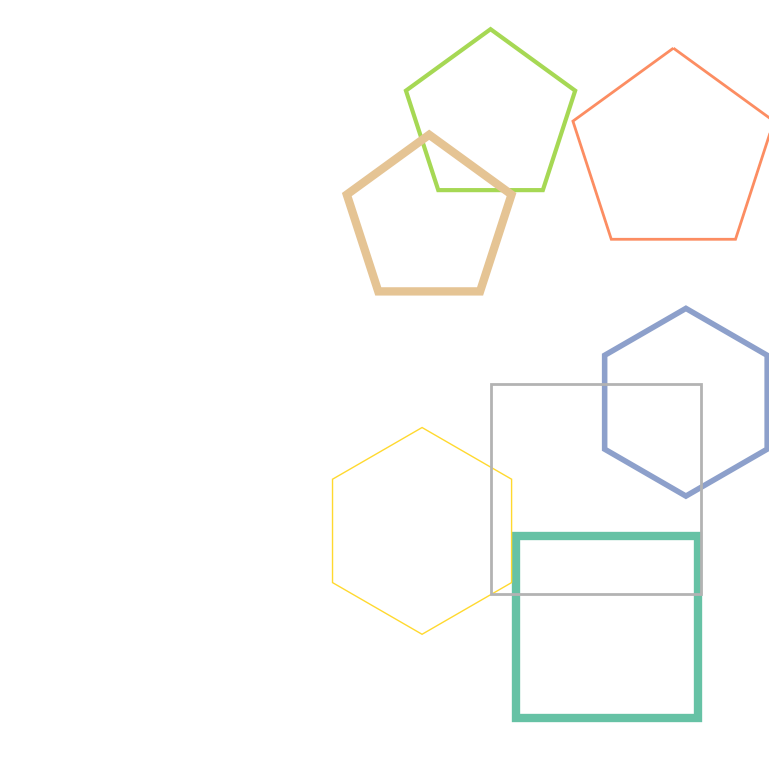[{"shape": "square", "thickness": 3, "radius": 0.59, "center": [0.788, 0.186]}, {"shape": "pentagon", "thickness": 1, "radius": 0.69, "center": [0.875, 0.8]}, {"shape": "hexagon", "thickness": 2, "radius": 0.61, "center": [0.891, 0.478]}, {"shape": "pentagon", "thickness": 1.5, "radius": 0.58, "center": [0.637, 0.847]}, {"shape": "hexagon", "thickness": 0.5, "radius": 0.67, "center": [0.548, 0.311]}, {"shape": "pentagon", "thickness": 3, "radius": 0.56, "center": [0.557, 0.713]}, {"shape": "square", "thickness": 1, "radius": 0.68, "center": [0.774, 0.365]}]